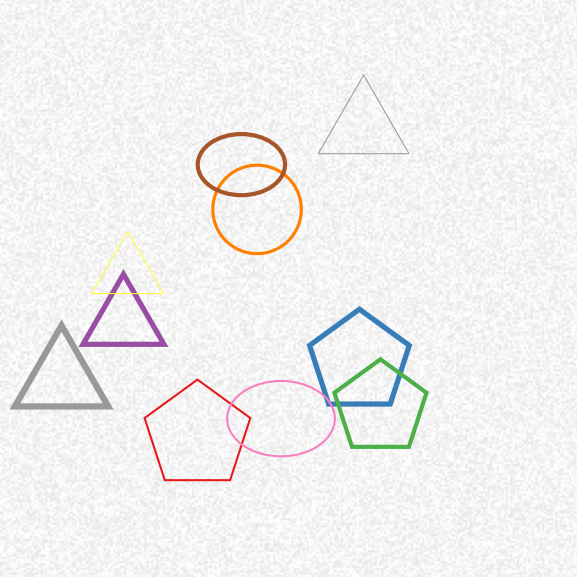[{"shape": "pentagon", "thickness": 1, "radius": 0.48, "center": [0.342, 0.246]}, {"shape": "pentagon", "thickness": 2.5, "radius": 0.45, "center": [0.622, 0.373]}, {"shape": "pentagon", "thickness": 2, "radius": 0.42, "center": [0.659, 0.293]}, {"shape": "triangle", "thickness": 2.5, "radius": 0.4, "center": [0.214, 0.443]}, {"shape": "circle", "thickness": 1.5, "radius": 0.38, "center": [0.445, 0.637]}, {"shape": "triangle", "thickness": 0.5, "radius": 0.36, "center": [0.221, 0.527]}, {"shape": "oval", "thickness": 2, "radius": 0.38, "center": [0.418, 0.714]}, {"shape": "oval", "thickness": 1, "radius": 0.47, "center": [0.487, 0.274]}, {"shape": "triangle", "thickness": 0.5, "radius": 0.45, "center": [0.63, 0.778]}, {"shape": "triangle", "thickness": 3, "radius": 0.47, "center": [0.107, 0.342]}]